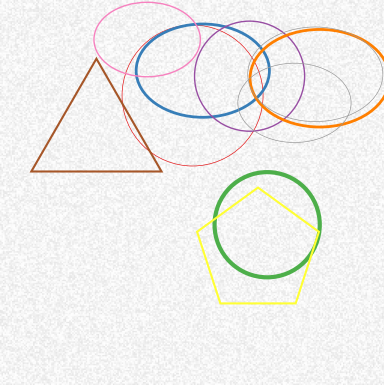[{"shape": "circle", "thickness": 0.5, "radius": 0.92, "center": [0.5, 0.752]}, {"shape": "oval", "thickness": 2, "radius": 0.87, "center": [0.527, 0.816]}, {"shape": "circle", "thickness": 3, "radius": 0.68, "center": [0.694, 0.416]}, {"shape": "circle", "thickness": 1, "radius": 0.71, "center": [0.648, 0.802]}, {"shape": "oval", "thickness": 2, "radius": 0.91, "center": [0.831, 0.797]}, {"shape": "pentagon", "thickness": 1.5, "radius": 0.83, "center": [0.67, 0.346]}, {"shape": "triangle", "thickness": 1.5, "radius": 0.98, "center": [0.25, 0.652]}, {"shape": "oval", "thickness": 1, "radius": 0.69, "center": [0.382, 0.897]}, {"shape": "oval", "thickness": 0.5, "radius": 0.74, "center": [0.765, 0.733]}, {"shape": "oval", "thickness": 0.5, "radius": 0.88, "center": [0.819, 0.807]}]